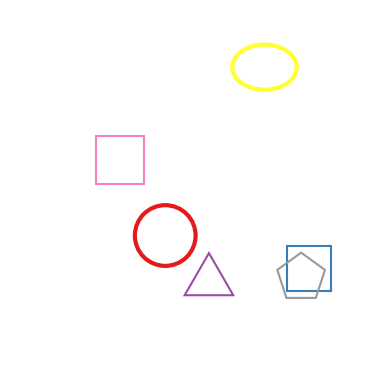[{"shape": "circle", "thickness": 3, "radius": 0.39, "center": [0.429, 0.388]}, {"shape": "square", "thickness": 1.5, "radius": 0.29, "center": [0.803, 0.303]}, {"shape": "triangle", "thickness": 1.5, "radius": 0.36, "center": [0.543, 0.27]}, {"shape": "oval", "thickness": 3, "radius": 0.42, "center": [0.687, 0.826]}, {"shape": "square", "thickness": 1.5, "radius": 0.31, "center": [0.313, 0.583]}, {"shape": "pentagon", "thickness": 1.5, "radius": 0.33, "center": [0.782, 0.279]}]